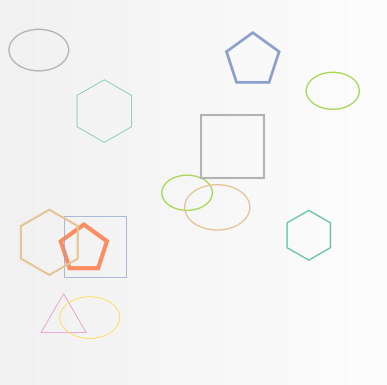[{"shape": "hexagon", "thickness": 0.5, "radius": 0.41, "center": [0.269, 0.712]}, {"shape": "hexagon", "thickness": 1, "radius": 0.32, "center": [0.797, 0.389]}, {"shape": "pentagon", "thickness": 3, "radius": 0.31, "center": [0.216, 0.354]}, {"shape": "square", "thickness": 0.5, "radius": 0.4, "center": [0.244, 0.36]}, {"shape": "pentagon", "thickness": 2, "radius": 0.36, "center": [0.652, 0.844]}, {"shape": "triangle", "thickness": 0.5, "radius": 0.34, "center": [0.164, 0.17]}, {"shape": "oval", "thickness": 1, "radius": 0.34, "center": [0.859, 0.764]}, {"shape": "oval", "thickness": 1, "radius": 0.33, "center": [0.483, 0.499]}, {"shape": "oval", "thickness": 0.5, "radius": 0.39, "center": [0.232, 0.175]}, {"shape": "oval", "thickness": 1, "radius": 0.42, "center": [0.561, 0.461]}, {"shape": "hexagon", "thickness": 1.5, "radius": 0.42, "center": [0.127, 0.371]}, {"shape": "oval", "thickness": 1, "radius": 0.39, "center": [0.1, 0.87]}, {"shape": "square", "thickness": 1.5, "radius": 0.41, "center": [0.6, 0.619]}]